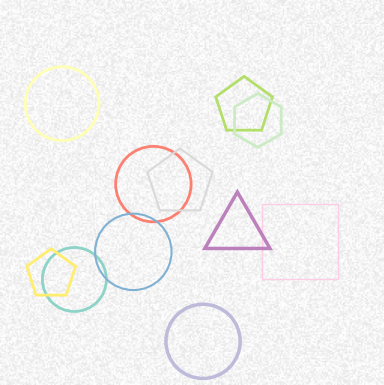[{"shape": "circle", "thickness": 2, "radius": 0.42, "center": [0.193, 0.274]}, {"shape": "circle", "thickness": 2, "radius": 0.48, "center": [0.161, 0.731]}, {"shape": "circle", "thickness": 2.5, "radius": 0.48, "center": [0.527, 0.113]}, {"shape": "circle", "thickness": 2, "radius": 0.49, "center": [0.398, 0.522]}, {"shape": "circle", "thickness": 1.5, "radius": 0.5, "center": [0.346, 0.346]}, {"shape": "pentagon", "thickness": 2, "radius": 0.39, "center": [0.634, 0.724]}, {"shape": "square", "thickness": 1, "radius": 0.49, "center": [0.779, 0.373]}, {"shape": "pentagon", "thickness": 1.5, "radius": 0.45, "center": [0.468, 0.525]}, {"shape": "triangle", "thickness": 2.5, "radius": 0.49, "center": [0.617, 0.404]}, {"shape": "hexagon", "thickness": 2, "radius": 0.35, "center": [0.67, 0.687]}, {"shape": "pentagon", "thickness": 2, "radius": 0.33, "center": [0.133, 0.287]}]